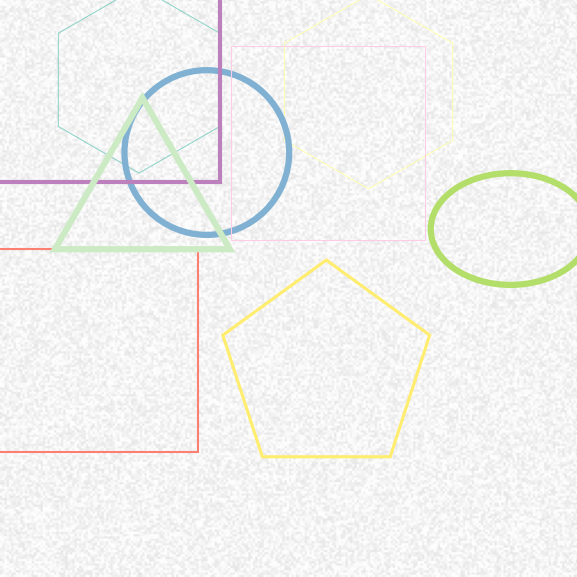[{"shape": "hexagon", "thickness": 0.5, "radius": 0.81, "center": [0.241, 0.861]}, {"shape": "hexagon", "thickness": 0.5, "radius": 0.84, "center": [0.638, 0.84]}, {"shape": "square", "thickness": 1, "radius": 0.88, "center": [0.168, 0.392]}, {"shape": "circle", "thickness": 3, "radius": 0.71, "center": [0.358, 0.735]}, {"shape": "oval", "thickness": 3, "radius": 0.69, "center": [0.884, 0.603]}, {"shape": "square", "thickness": 0.5, "radius": 0.84, "center": [0.568, 0.751]}, {"shape": "square", "thickness": 2, "radius": 0.99, "center": [0.184, 0.881]}, {"shape": "triangle", "thickness": 3, "radius": 0.87, "center": [0.247, 0.655]}, {"shape": "pentagon", "thickness": 1.5, "radius": 0.94, "center": [0.565, 0.361]}]